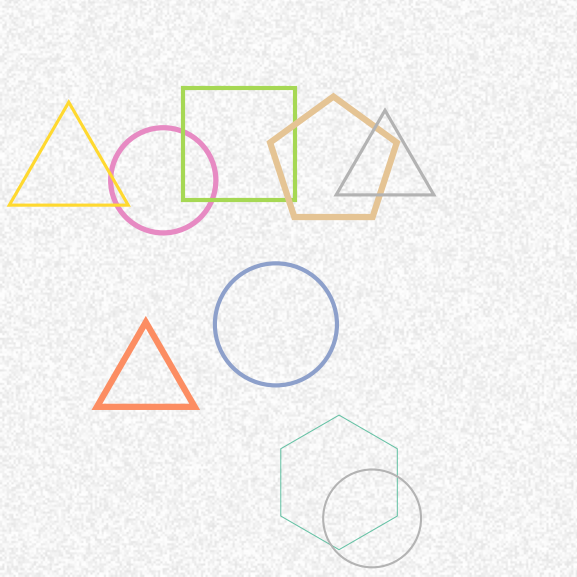[{"shape": "hexagon", "thickness": 0.5, "radius": 0.58, "center": [0.587, 0.164]}, {"shape": "triangle", "thickness": 3, "radius": 0.49, "center": [0.252, 0.344]}, {"shape": "circle", "thickness": 2, "radius": 0.53, "center": [0.478, 0.437]}, {"shape": "circle", "thickness": 2.5, "radius": 0.46, "center": [0.283, 0.687]}, {"shape": "square", "thickness": 2, "radius": 0.48, "center": [0.414, 0.75]}, {"shape": "triangle", "thickness": 1.5, "radius": 0.59, "center": [0.119, 0.703]}, {"shape": "pentagon", "thickness": 3, "radius": 0.58, "center": [0.577, 0.717]}, {"shape": "triangle", "thickness": 1.5, "radius": 0.49, "center": [0.667, 0.71]}, {"shape": "circle", "thickness": 1, "radius": 0.42, "center": [0.644, 0.101]}]